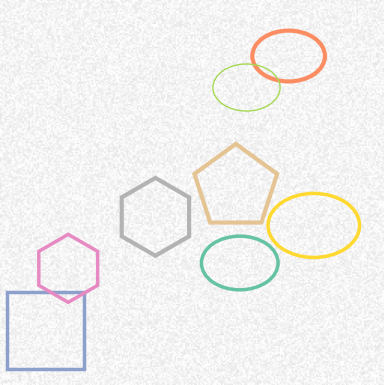[{"shape": "oval", "thickness": 2.5, "radius": 0.5, "center": [0.623, 0.317]}, {"shape": "oval", "thickness": 3, "radius": 0.47, "center": [0.75, 0.854]}, {"shape": "square", "thickness": 2.5, "radius": 0.5, "center": [0.118, 0.142]}, {"shape": "hexagon", "thickness": 2.5, "radius": 0.44, "center": [0.177, 0.303]}, {"shape": "oval", "thickness": 1, "radius": 0.44, "center": [0.64, 0.773]}, {"shape": "oval", "thickness": 2.5, "radius": 0.59, "center": [0.815, 0.414]}, {"shape": "pentagon", "thickness": 3, "radius": 0.56, "center": [0.612, 0.513]}, {"shape": "hexagon", "thickness": 3, "radius": 0.51, "center": [0.404, 0.437]}]